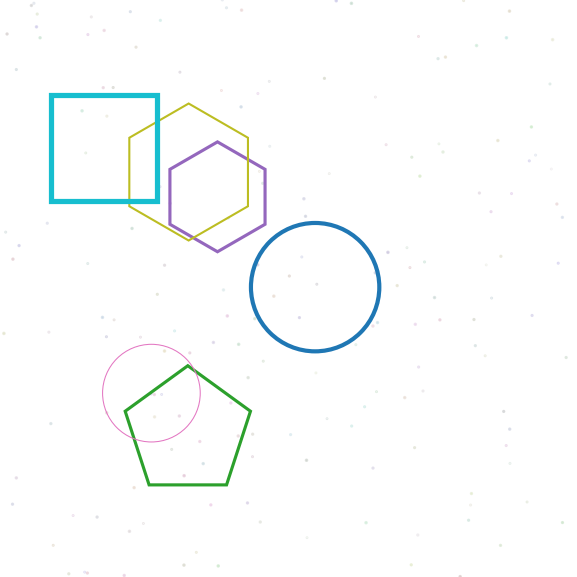[{"shape": "circle", "thickness": 2, "radius": 0.56, "center": [0.546, 0.502]}, {"shape": "pentagon", "thickness": 1.5, "radius": 0.57, "center": [0.325, 0.252]}, {"shape": "hexagon", "thickness": 1.5, "radius": 0.48, "center": [0.377, 0.658]}, {"shape": "circle", "thickness": 0.5, "radius": 0.42, "center": [0.262, 0.318]}, {"shape": "hexagon", "thickness": 1, "radius": 0.59, "center": [0.327, 0.701]}, {"shape": "square", "thickness": 2.5, "radius": 0.46, "center": [0.181, 0.743]}]